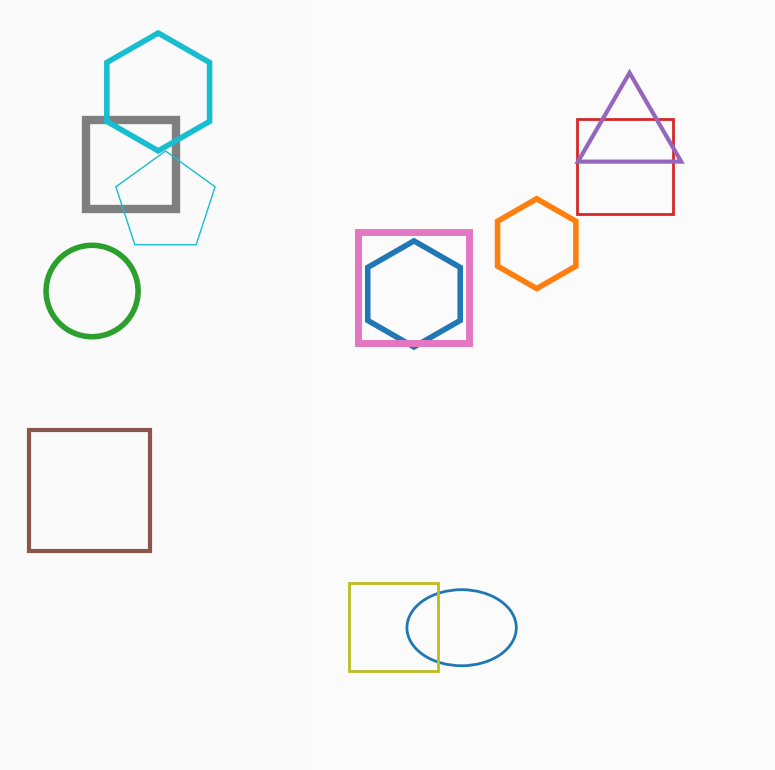[{"shape": "hexagon", "thickness": 2, "radius": 0.34, "center": [0.534, 0.618]}, {"shape": "oval", "thickness": 1, "radius": 0.35, "center": [0.596, 0.185]}, {"shape": "hexagon", "thickness": 2, "radius": 0.29, "center": [0.693, 0.684]}, {"shape": "circle", "thickness": 2, "radius": 0.3, "center": [0.119, 0.622]}, {"shape": "square", "thickness": 1, "radius": 0.31, "center": [0.806, 0.783]}, {"shape": "triangle", "thickness": 1.5, "radius": 0.38, "center": [0.812, 0.829]}, {"shape": "square", "thickness": 1.5, "radius": 0.39, "center": [0.115, 0.363]}, {"shape": "square", "thickness": 2.5, "radius": 0.36, "center": [0.534, 0.627]}, {"shape": "square", "thickness": 3, "radius": 0.29, "center": [0.169, 0.786]}, {"shape": "square", "thickness": 1, "radius": 0.29, "center": [0.508, 0.186]}, {"shape": "hexagon", "thickness": 2, "radius": 0.38, "center": [0.204, 0.881]}, {"shape": "pentagon", "thickness": 0.5, "radius": 0.34, "center": [0.214, 0.737]}]